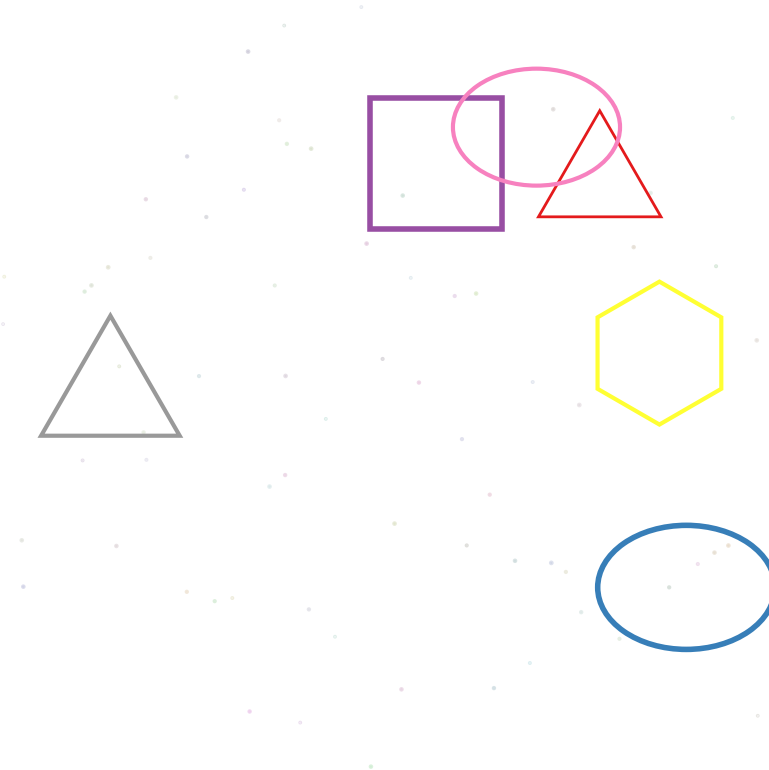[{"shape": "triangle", "thickness": 1, "radius": 0.46, "center": [0.779, 0.764]}, {"shape": "oval", "thickness": 2, "radius": 0.58, "center": [0.891, 0.237]}, {"shape": "square", "thickness": 2, "radius": 0.43, "center": [0.566, 0.787]}, {"shape": "hexagon", "thickness": 1.5, "radius": 0.46, "center": [0.856, 0.541]}, {"shape": "oval", "thickness": 1.5, "radius": 0.54, "center": [0.697, 0.835]}, {"shape": "triangle", "thickness": 1.5, "radius": 0.52, "center": [0.143, 0.486]}]